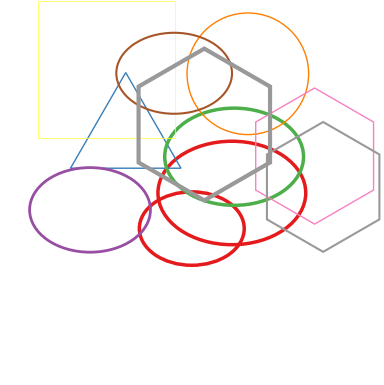[{"shape": "oval", "thickness": 2.5, "radius": 0.68, "center": [0.498, 0.406]}, {"shape": "oval", "thickness": 2.5, "radius": 0.96, "center": [0.602, 0.499]}, {"shape": "triangle", "thickness": 1, "radius": 0.83, "center": [0.327, 0.646]}, {"shape": "oval", "thickness": 2.5, "radius": 0.9, "center": [0.608, 0.593]}, {"shape": "oval", "thickness": 2, "radius": 0.78, "center": [0.234, 0.455]}, {"shape": "circle", "thickness": 1, "radius": 0.79, "center": [0.644, 0.808]}, {"shape": "square", "thickness": 0.5, "radius": 0.89, "center": [0.276, 0.819]}, {"shape": "oval", "thickness": 1.5, "radius": 0.75, "center": [0.452, 0.81]}, {"shape": "hexagon", "thickness": 1, "radius": 0.88, "center": [0.817, 0.595]}, {"shape": "hexagon", "thickness": 1.5, "radius": 0.84, "center": [0.839, 0.514]}, {"shape": "hexagon", "thickness": 3, "radius": 0.99, "center": [0.531, 0.677]}]